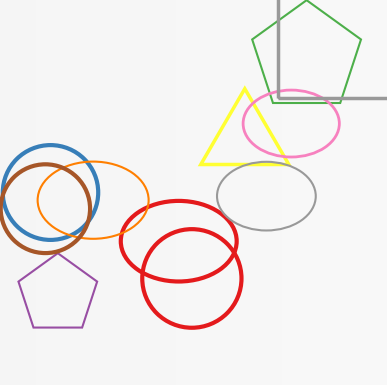[{"shape": "circle", "thickness": 3, "radius": 0.64, "center": [0.495, 0.277]}, {"shape": "oval", "thickness": 3, "radius": 0.75, "center": [0.461, 0.374]}, {"shape": "circle", "thickness": 3, "radius": 0.62, "center": [0.13, 0.5]}, {"shape": "pentagon", "thickness": 1.5, "radius": 0.74, "center": [0.791, 0.852]}, {"shape": "pentagon", "thickness": 1.5, "radius": 0.53, "center": [0.149, 0.236]}, {"shape": "oval", "thickness": 1.5, "radius": 0.72, "center": [0.24, 0.48]}, {"shape": "triangle", "thickness": 2.5, "radius": 0.66, "center": [0.632, 0.638]}, {"shape": "circle", "thickness": 3, "radius": 0.58, "center": [0.117, 0.458]}, {"shape": "oval", "thickness": 2, "radius": 0.62, "center": [0.752, 0.679]}, {"shape": "oval", "thickness": 1.5, "radius": 0.64, "center": [0.687, 0.491]}, {"shape": "square", "thickness": 2.5, "radius": 0.73, "center": [0.863, 0.89]}]